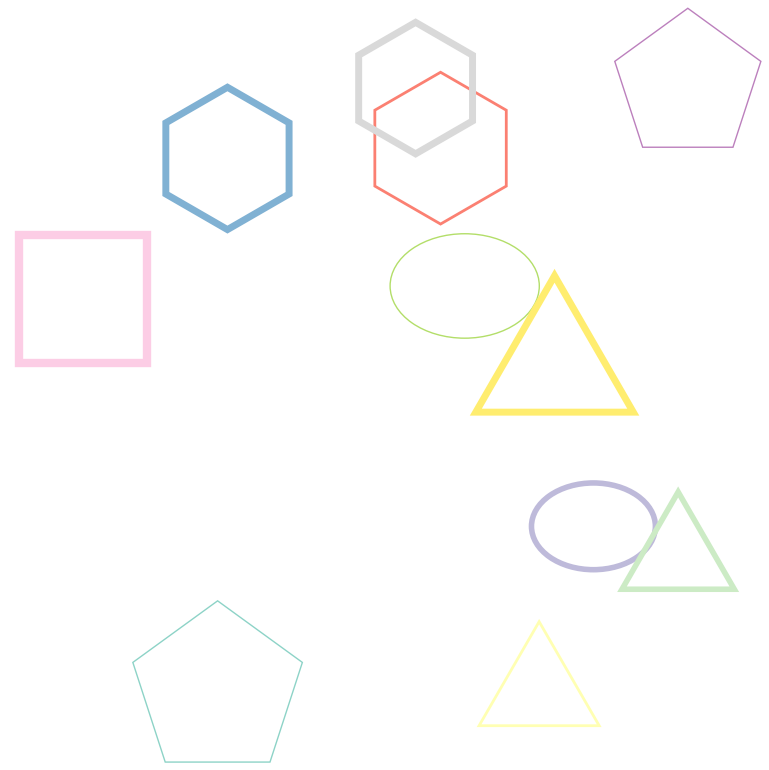[{"shape": "pentagon", "thickness": 0.5, "radius": 0.58, "center": [0.283, 0.104]}, {"shape": "triangle", "thickness": 1, "radius": 0.45, "center": [0.7, 0.103]}, {"shape": "oval", "thickness": 2, "radius": 0.4, "center": [0.771, 0.316]}, {"shape": "hexagon", "thickness": 1, "radius": 0.49, "center": [0.572, 0.808]}, {"shape": "hexagon", "thickness": 2.5, "radius": 0.46, "center": [0.295, 0.794]}, {"shape": "oval", "thickness": 0.5, "radius": 0.48, "center": [0.604, 0.629]}, {"shape": "square", "thickness": 3, "radius": 0.42, "center": [0.108, 0.611]}, {"shape": "hexagon", "thickness": 2.5, "radius": 0.43, "center": [0.54, 0.886]}, {"shape": "pentagon", "thickness": 0.5, "radius": 0.5, "center": [0.893, 0.889]}, {"shape": "triangle", "thickness": 2, "radius": 0.42, "center": [0.881, 0.277]}, {"shape": "triangle", "thickness": 2.5, "radius": 0.59, "center": [0.72, 0.524]}]